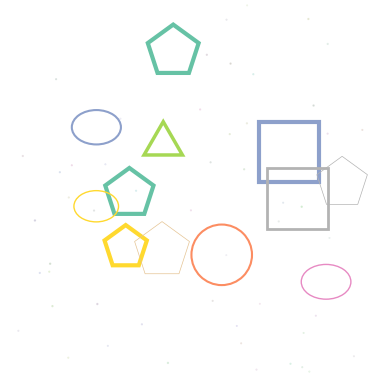[{"shape": "pentagon", "thickness": 3, "radius": 0.35, "center": [0.45, 0.867]}, {"shape": "pentagon", "thickness": 3, "radius": 0.33, "center": [0.336, 0.498]}, {"shape": "circle", "thickness": 1.5, "radius": 0.39, "center": [0.576, 0.338]}, {"shape": "oval", "thickness": 1.5, "radius": 0.32, "center": [0.25, 0.669]}, {"shape": "square", "thickness": 3, "radius": 0.39, "center": [0.751, 0.606]}, {"shape": "oval", "thickness": 1, "radius": 0.32, "center": [0.847, 0.268]}, {"shape": "triangle", "thickness": 2.5, "radius": 0.29, "center": [0.424, 0.626]}, {"shape": "pentagon", "thickness": 3, "radius": 0.29, "center": [0.327, 0.358]}, {"shape": "oval", "thickness": 1, "radius": 0.29, "center": [0.25, 0.464]}, {"shape": "pentagon", "thickness": 0.5, "radius": 0.37, "center": [0.421, 0.35]}, {"shape": "pentagon", "thickness": 0.5, "radius": 0.34, "center": [0.889, 0.525]}, {"shape": "square", "thickness": 2, "radius": 0.4, "center": [0.773, 0.484]}]